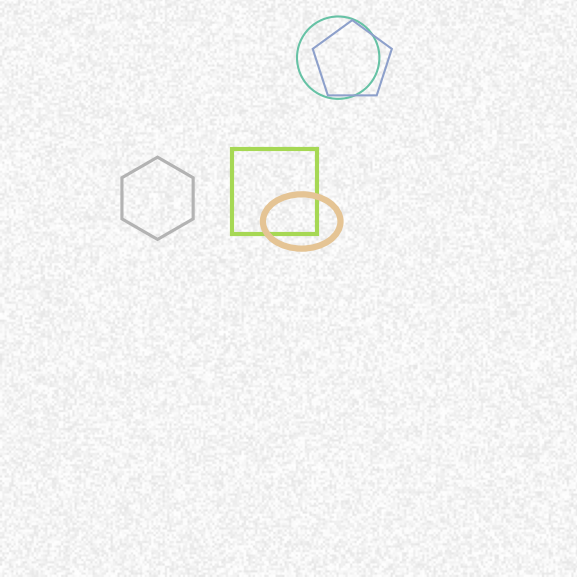[{"shape": "circle", "thickness": 1, "radius": 0.36, "center": [0.586, 0.899]}, {"shape": "pentagon", "thickness": 1, "radius": 0.36, "center": [0.61, 0.892]}, {"shape": "square", "thickness": 2, "radius": 0.37, "center": [0.476, 0.667]}, {"shape": "oval", "thickness": 3, "radius": 0.34, "center": [0.522, 0.616]}, {"shape": "hexagon", "thickness": 1.5, "radius": 0.36, "center": [0.273, 0.656]}]